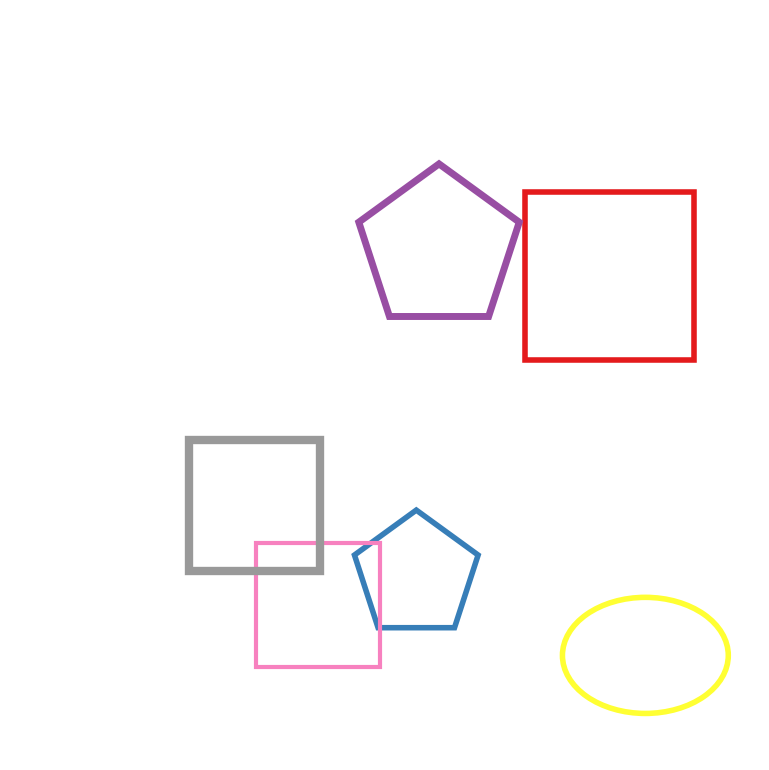[{"shape": "square", "thickness": 2, "radius": 0.55, "center": [0.792, 0.642]}, {"shape": "pentagon", "thickness": 2, "radius": 0.42, "center": [0.541, 0.253]}, {"shape": "pentagon", "thickness": 2.5, "radius": 0.55, "center": [0.57, 0.678]}, {"shape": "oval", "thickness": 2, "radius": 0.54, "center": [0.838, 0.149]}, {"shape": "square", "thickness": 1.5, "radius": 0.4, "center": [0.413, 0.214]}, {"shape": "square", "thickness": 3, "radius": 0.43, "center": [0.331, 0.344]}]